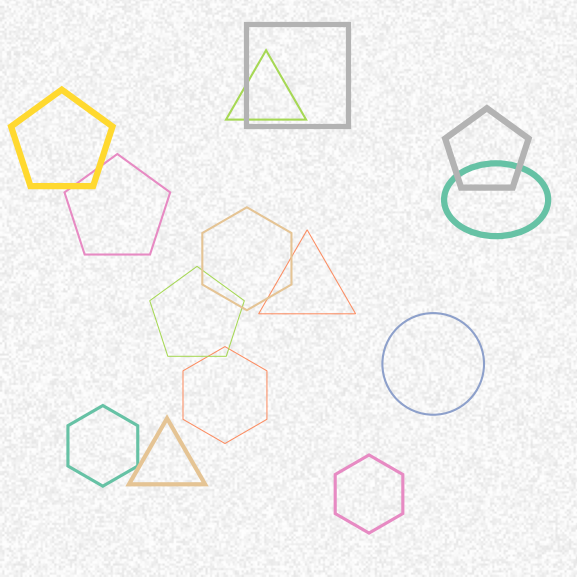[{"shape": "hexagon", "thickness": 1.5, "radius": 0.35, "center": [0.178, 0.227]}, {"shape": "oval", "thickness": 3, "radius": 0.45, "center": [0.859, 0.653]}, {"shape": "hexagon", "thickness": 0.5, "radius": 0.42, "center": [0.39, 0.315]}, {"shape": "triangle", "thickness": 0.5, "radius": 0.48, "center": [0.532, 0.504]}, {"shape": "circle", "thickness": 1, "radius": 0.44, "center": [0.75, 0.369]}, {"shape": "hexagon", "thickness": 1.5, "radius": 0.34, "center": [0.639, 0.144]}, {"shape": "pentagon", "thickness": 1, "radius": 0.48, "center": [0.203, 0.636]}, {"shape": "pentagon", "thickness": 0.5, "radius": 0.43, "center": [0.341, 0.452]}, {"shape": "triangle", "thickness": 1, "radius": 0.4, "center": [0.461, 0.832]}, {"shape": "pentagon", "thickness": 3, "radius": 0.46, "center": [0.107, 0.752]}, {"shape": "triangle", "thickness": 2, "radius": 0.38, "center": [0.289, 0.199]}, {"shape": "hexagon", "thickness": 1, "radius": 0.45, "center": [0.428, 0.551]}, {"shape": "pentagon", "thickness": 3, "radius": 0.38, "center": [0.843, 0.736]}, {"shape": "square", "thickness": 2.5, "radius": 0.44, "center": [0.515, 0.869]}]